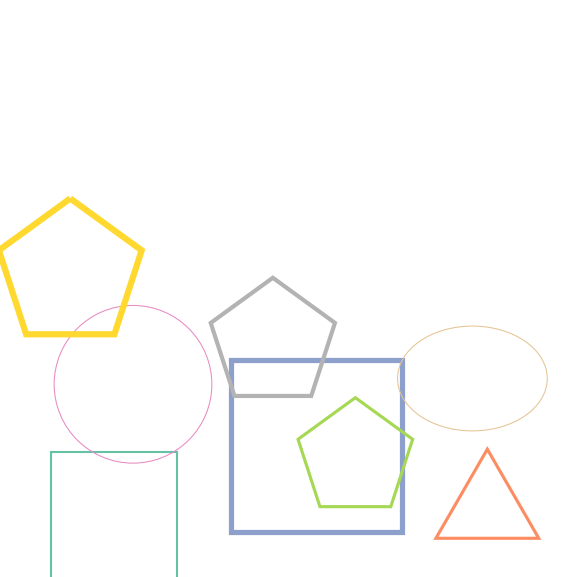[{"shape": "square", "thickness": 1, "radius": 0.54, "center": [0.198, 0.107]}, {"shape": "triangle", "thickness": 1.5, "radius": 0.51, "center": [0.844, 0.118]}, {"shape": "square", "thickness": 2.5, "radius": 0.74, "center": [0.548, 0.227]}, {"shape": "circle", "thickness": 0.5, "radius": 0.68, "center": [0.23, 0.334]}, {"shape": "pentagon", "thickness": 1.5, "radius": 0.52, "center": [0.615, 0.206]}, {"shape": "pentagon", "thickness": 3, "radius": 0.65, "center": [0.122, 0.525]}, {"shape": "oval", "thickness": 0.5, "radius": 0.65, "center": [0.818, 0.344]}, {"shape": "pentagon", "thickness": 2, "radius": 0.57, "center": [0.472, 0.405]}]